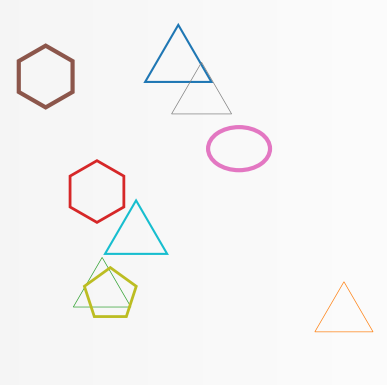[{"shape": "triangle", "thickness": 1.5, "radius": 0.49, "center": [0.46, 0.837]}, {"shape": "triangle", "thickness": 0.5, "radius": 0.43, "center": [0.888, 0.181]}, {"shape": "triangle", "thickness": 0.5, "radius": 0.43, "center": [0.264, 0.245]}, {"shape": "hexagon", "thickness": 2, "radius": 0.4, "center": [0.25, 0.502]}, {"shape": "hexagon", "thickness": 3, "radius": 0.4, "center": [0.118, 0.801]}, {"shape": "oval", "thickness": 3, "radius": 0.4, "center": [0.617, 0.614]}, {"shape": "triangle", "thickness": 0.5, "radius": 0.45, "center": [0.52, 0.749]}, {"shape": "pentagon", "thickness": 2, "radius": 0.35, "center": [0.285, 0.235]}, {"shape": "triangle", "thickness": 1.5, "radius": 0.46, "center": [0.351, 0.387]}]